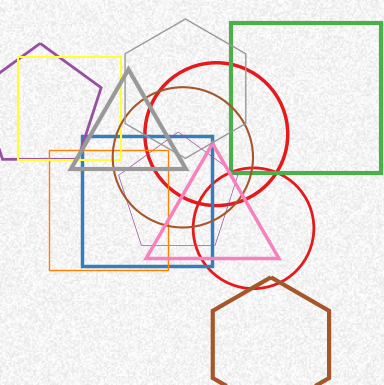[{"shape": "circle", "thickness": 2, "radius": 0.78, "center": [0.658, 0.407]}, {"shape": "circle", "thickness": 2.5, "radius": 0.93, "center": [0.562, 0.652]}, {"shape": "square", "thickness": 2.5, "radius": 0.84, "center": [0.381, 0.478]}, {"shape": "square", "thickness": 3, "radius": 0.97, "center": [0.794, 0.746]}, {"shape": "pentagon", "thickness": 0.5, "radius": 0.81, "center": [0.463, 0.494]}, {"shape": "pentagon", "thickness": 2, "radius": 0.83, "center": [0.104, 0.721]}, {"shape": "square", "thickness": 1, "radius": 0.77, "center": [0.282, 0.455]}, {"shape": "square", "thickness": 1.5, "radius": 0.67, "center": [0.18, 0.718]}, {"shape": "circle", "thickness": 1.5, "radius": 0.91, "center": [0.475, 0.591]}, {"shape": "hexagon", "thickness": 3, "radius": 0.87, "center": [0.704, 0.105]}, {"shape": "triangle", "thickness": 2.5, "radius": 1.0, "center": [0.552, 0.428]}, {"shape": "triangle", "thickness": 3, "radius": 0.86, "center": [0.334, 0.647]}, {"shape": "hexagon", "thickness": 1, "radius": 0.9, "center": [0.482, 0.77]}]